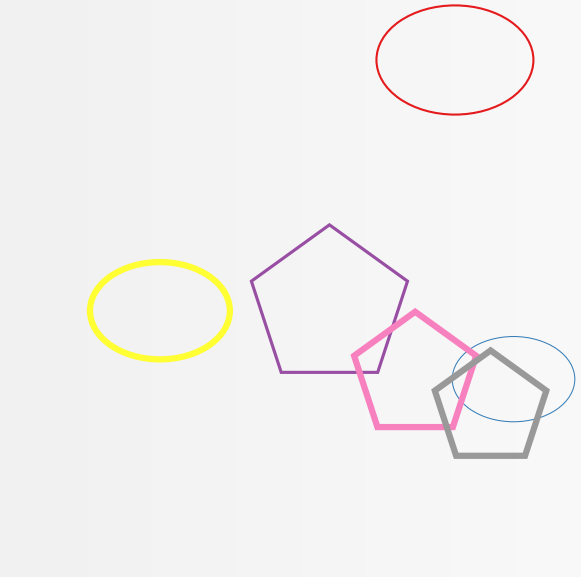[{"shape": "oval", "thickness": 1, "radius": 0.68, "center": [0.783, 0.895]}, {"shape": "oval", "thickness": 0.5, "radius": 0.53, "center": [0.883, 0.343]}, {"shape": "pentagon", "thickness": 1.5, "radius": 0.71, "center": [0.567, 0.469]}, {"shape": "oval", "thickness": 3, "radius": 0.6, "center": [0.275, 0.461]}, {"shape": "pentagon", "thickness": 3, "radius": 0.55, "center": [0.714, 0.349]}, {"shape": "pentagon", "thickness": 3, "radius": 0.5, "center": [0.844, 0.291]}]